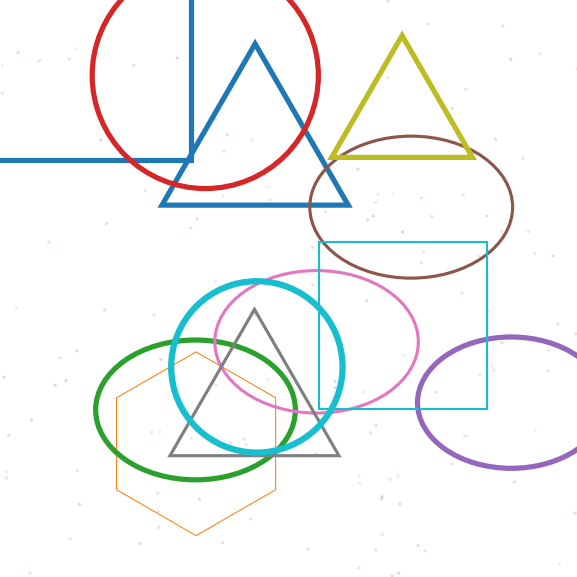[{"shape": "square", "thickness": 2.5, "radius": 0.88, "center": [0.153, 0.898]}, {"shape": "triangle", "thickness": 2.5, "radius": 0.93, "center": [0.442, 0.737]}, {"shape": "hexagon", "thickness": 0.5, "radius": 0.8, "center": [0.34, 0.231]}, {"shape": "oval", "thickness": 2.5, "radius": 0.86, "center": [0.339, 0.289]}, {"shape": "circle", "thickness": 2.5, "radius": 0.98, "center": [0.355, 0.868]}, {"shape": "oval", "thickness": 2.5, "radius": 0.81, "center": [0.885, 0.302]}, {"shape": "oval", "thickness": 1.5, "radius": 0.88, "center": [0.712, 0.64]}, {"shape": "oval", "thickness": 1.5, "radius": 0.88, "center": [0.548, 0.407]}, {"shape": "triangle", "thickness": 1.5, "radius": 0.84, "center": [0.441, 0.295]}, {"shape": "triangle", "thickness": 2.5, "radius": 0.7, "center": [0.696, 0.797]}, {"shape": "square", "thickness": 1, "radius": 0.72, "center": [0.698, 0.436]}, {"shape": "circle", "thickness": 3, "radius": 0.74, "center": [0.445, 0.364]}]